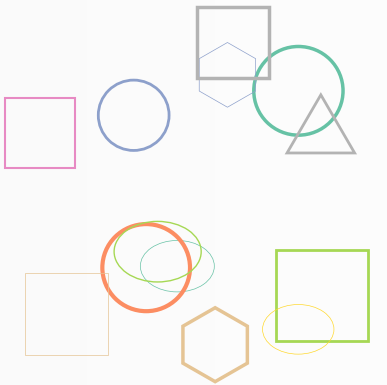[{"shape": "oval", "thickness": 0.5, "radius": 0.48, "center": [0.458, 0.309]}, {"shape": "circle", "thickness": 2.5, "radius": 0.58, "center": [0.77, 0.764]}, {"shape": "circle", "thickness": 3, "radius": 0.57, "center": [0.377, 0.305]}, {"shape": "hexagon", "thickness": 0.5, "radius": 0.42, "center": [0.587, 0.806]}, {"shape": "circle", "thickness": 2, "radius": 0.46, "center": [0.345, 0.701]}, {"shape": "square", "thickness": 1.5, "radius": 0.45, "center": [0.104, 0.654]}, {"shape": "square", "thickness": 2, "radius": 0.59, "center": [0.831, 0.233]}, {"shape": "oval", "thickness": 1, "radius": 0.56, "center": [0.407, 0.346]}, {"shape": "oval", "thickness": 0.5, "radius": 0.46, "center": [0.77, 0.145]}, {"shape": "hexagon", "thickness": 2.5, "radius": 0.48, "center": [0.555, 0.105]}, {"shape": "square", "thickness": 0.5, "radius": 0.53, "center": [0.171, 0.184]}, {"shape": "triangle", "thickness": 2, "radius": 0.5, "center": [0.828, 0.653]}, {"shape": "square", "thickness": 2.5, "radius": 0.46, "center": [0.6, 0.89]}]